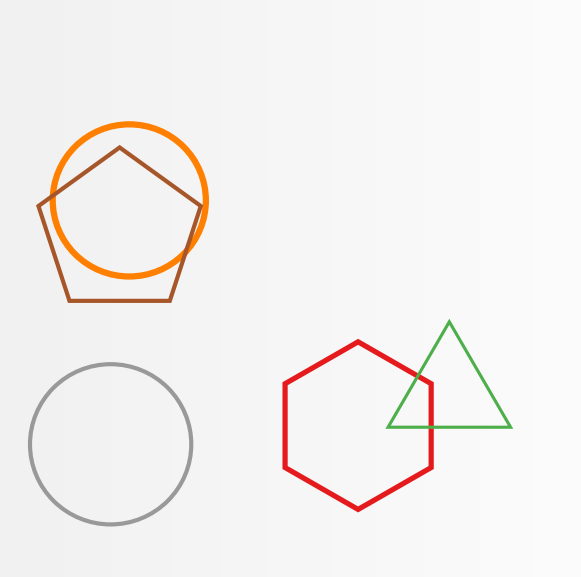[{"shape": "hexagon", "thickness": 2.5, "radius": 0.73, "center": [0.616, 0.262]}, {"shape": "triangle", "thickness": 1.5, "radius": 0.61, "center": [0.773, 0.32]}, {"shape": "circle", "thickness": 3, "radius": 0.66, "center": [0.222, 0.652]}, {"shape": "pentagon", "thickness": 2, "radius": 0.73, "center": [0.206, 0.597]}, {"shape": "circle", "thickness": 2, "radius": 0.69, "center": [0.19, 0.23]}]